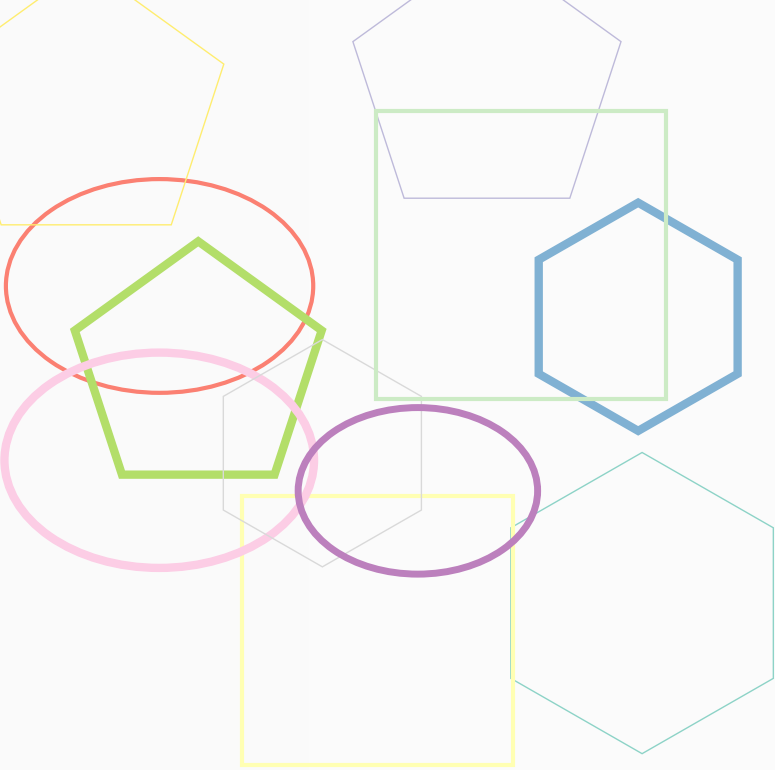[{"shape": "hexagon", "thickness": 0.5, "radius": 0.98, "center": [0.828, 0.217]}, {"shape": "square", "thickness": 1.5, "radius": 0.87, "center": [0.488, 0.181]}, {"shape": "pentagon", "thickness": 0.5, "radius": 0.91, "center": [0.628, 0.89]}, {"shape": "oval", "thickness": 1.5, "radius": 0.99, "center": [0.206, 0.629]}, {"shape": "hexagon", "thickness": 3, "radius": 0.74, "center": [0.823, 0.589]}, {"shape": "pentagon", "thickness": 3, "radius": 0.84, "center": [0.256, 0.519]}, {"shape": "oval", "thickness": 3, "radius": 1.0, "center": [0.205, 0.402]}, {"shape": "hexagon", "thickness": 0.5, "radius": 0.74, "center": [0.416, 0.411]}, {"shape": "oval", "thickness": 2.5, "radius": 0.77, "center": [0.539, 0.363]}, {"shape": "square", "thickness": 1.5, "radius": 0.94, "center": [0.672, 0.669]}, {"shape": "pentagon", "thickness": 0.5, "radius": 0.93, "center": [0.111, 0.859]}]